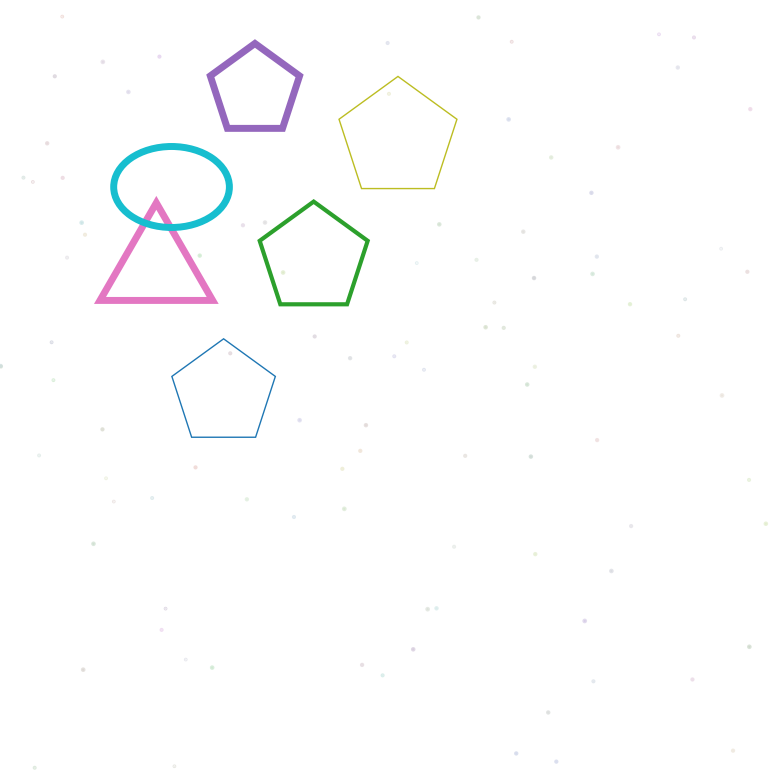[{"shape": "pentagon", "thickness": 0.5, "radius": 0.35, "center": [0.29, 0.489]}, {"shape": "pentagon", "thickness": 1.5, "radius": 0.37, "center": [0.407, 0.664]}, {"shape": "pentagon", "thickness": 2.5, "radius": 0.3, "center": [0.331, 0.883]}, {"shape": "triangle", "thickness": 2.5, "radius": 0.42, "center": [0.203, 0.652]}, {"shape": "pentagon", "thickness": 0.5, "radius": 0.4, "center": [0.517, 0.82]}, {"shape": "oval", "thickness": 2.5, "radius": 0.38, "center": [0.223, 0.757]}]